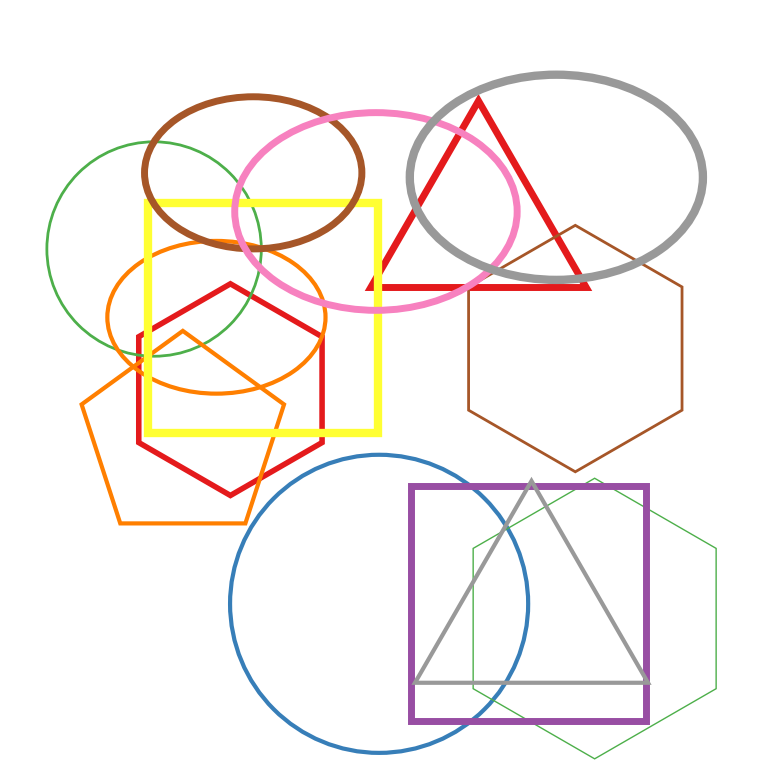[{"shape": "triangle", "thickness": 2.5, "radius": 0.81, "center": [0.621, 0.707]}, {"shape": "hexagon", "thickness": 2, "radius": 0.69, "center": [0.299, 0.494]}, {"shape": "circle", "thickness": 1.5, "radius": 0.97, "center": [0.492, 0.216]}, {"shape": "circle", "thickness": 1, "radius": 0.7, "center": [0.2, 0.677]}, {"shape": "hexagon", "thickness": 0.5, "radius": 0.91, "center": [0.772, 0.197]}, {"shape": "square", "thickness": 2.5, "radius": 0.76, "center": [0.687, 0.216]}, {"shape": "pentagon", "thickness": 1.5, "radius": 0.69, "center": [0.237, 0.432]}, {"shape": "oval", "thickness": 1.5, "radius": 0.71, "center": [0.281, 0.588]}, {"shape": "square", "thickness": 3, "radius": 0.75, "center": [0.342, 0.587]}, {"shape": "oval", "thickness": 2.5, "radius": 0.71, "center": [0.329, 0.776]}, {"shape": "hexagon", "thickness": 1, "radius": 0.8, "center": [0.747, 0.547]}, {"shape": "oval", "thickness": 2.5, "radius": 0.92, "center": [0.488, 0.725]}, {"shape": "triangle", "thickness": 1.5, "radius": 0.87, "center": [0.69, 0.201]}, {"shape": "oval", "thickness": 3, "radius": 0.95, "center": [0.723, 0.77]}]